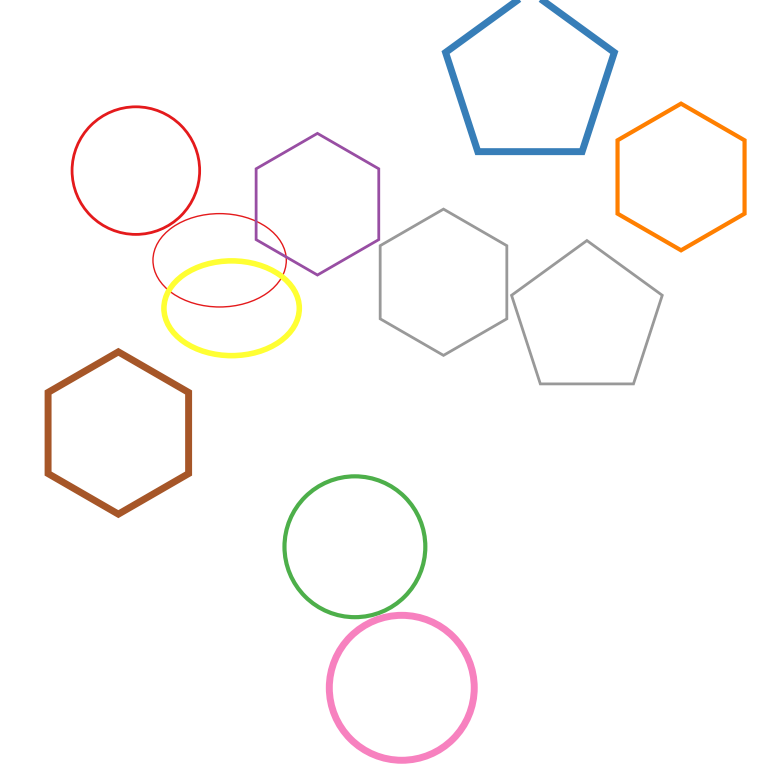[{"shape": "oval", "thickness": 0.5, "radius": 0.43, "center": [0.285, 0.662]}, {"shape": "circle", "thickness": 1, "radius": 0.41, "center": [0.176, 0.778]}, {"shape": "pentagon", "thickness": 2.5, "radius": 0.58, "center": [0.688, 0.896]}, {"shape": "circle", "thickness": 1.5, "radius": 0.46, "center": [0.461, 0.29]}, {"shape": "hexagon", "thickness": 1, "radius": 0.46, "center": [0.412, 0.735]}, {"shape": "hexagon", "thickness": 1.5, "radius": 0.48, "center": [0.884, 0.77]}, {"shape": "oval", "thickness": 2, "radius": 0.44, "center": [0.301, 0.6]}, {"shape": "hexagon", "thickness": 2.5, "radius": 0.53, "center": [0.154, 0.438]}, {"shape": "circle", "thickness": 2.5, "radius": 0.47, "center": [0.522, 0.107]}, {"shape": "pentagon", "thickness": 1, "radius": 0.51, "center": [0.762, 0.585]}, {"shape": "hexagon", "thickness": 1, "radius": 0.47, "center": [0.576, 0.633]}]